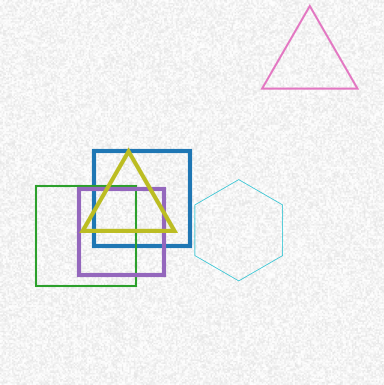[{"shape": "square", "thickness": 3, "radius": 0.62, "center": [0.369, 0.485]}, {"shape": "square", "thickness": 1.5, "radius": 0.65, "center": [0.224, 0.387]}, {"shape": "square", "thickness": 3, "radius": 0.55, "center": [0.315, 0.397]}, {"shape": "triangle", "thickness": 1.5, "radius": 0.72, "center": [0.805, 0.841]}, {"shape": "triangle", "thickness": 3, "radius": 0.69, "center": [0.334, 0.469]}, {"shape": "hexagon", "thickness": 0.5, "radius": 0.66, "center": [0.62, 0.402]}]